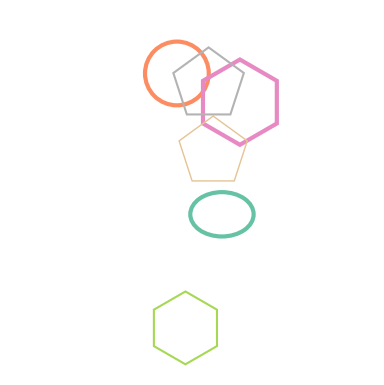[{"shape": "oval", "thickness": 3, "radius": 0.41, "center": [0.577, 0.443]}, {"shape": "circle", "thickness": 3, "radius": 0.41, "center": [0.459, 0.809]}, {"shape": "hexagon", "thickness": 3, "radius": 0.55, "center": [0.623, 0.735]}, {"shape": "hexagon", "thickness": 1.5, "radius": 0.47, "center": [0.482, 0.148]}, {"shape": "pentagon", "thickness": 1, "radius": 0.47, "center": [0.554, 0.605]}, {"shape": "pentagon", "thickness": 1.5, "radius": 0.48, "center": [0.542, 0.781]}]